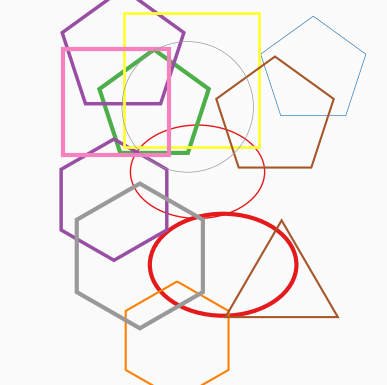[{"shape": "oval", "thickness": 1, "radius": 0.87, "center": [0.51, 0.554]}, {"shape": "oval", "thickness": 3, "radius": 0.95, "center": [0.576, 0.312]}, {"shape": "pentagon", "thickness": 0.5, "radius": 0.71, "center": [0.808, 0.815]}, {"shape": "pentagon", "thickness": 3, "radius": 0.74, "center": [0.398, 0.723]}, {"shape": "pentagon", "thickness": 2.5, "radius": 0.83, "center": [0.318, 0.864]}, {"shape": "hexagon", "thickness": 2.5, "radius": 0.79, "center": [0.294, 0.481]}, {"shape": "hexagon", "thickness": 1.5, "radius": 0.77, "center": [0.457, 0.116]}, {"shape": "square", "thickness": 2, "radius": 0.87, "center": [0.494, 0.792]}, {"shape": "triangle", "thickness": 1.5, "radius": 0.84, "center": [0.727, 0.26]}, {"shape": "pentagon", "thickness": 1.5, "radius": 0.8, "center": [0.71, 0.694]}, {"shape": "square", "thickness": 3, "radius": 0.68, "center": [0.299, 0.735]}, {"shape": "hexagon", "thickness": 3, "radius": 0.94, "center": [0.361, 0.335]}, {"shape": "circle", "thickness": 0.5, "radius": 0.85, "center": [0.484, 0.722]}]